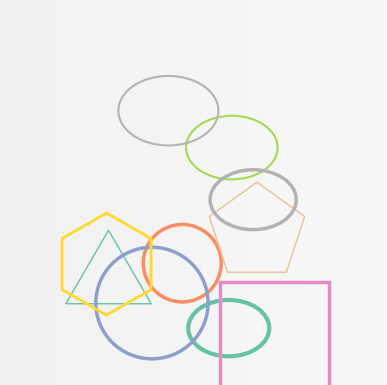[{"shape": "triangle", "thickness": 1, "radius": 0.64, "center": [0.28, 0.275]}, {"shape": "oval", "thickness": 3, "radius": 0.52, "center": [0.59, 0.148]}, {"shape": "circle", "thickness": 2.5, "radius": 0.5, "center": [0.47, 0.316]}, {"shape": "circle", "thickness": 2.5, "radius": 0.72, "center": [0.392, 0.213]}, {"shape": "square", "thickness": 2.5, "radius": 0.7, "center": [0.708, 0.126]}, {"shape": "oval", "thickness": 1.5, "radius": 0.59, "center": [0.598, 0.617]}, {"shape": "hexagon", "thickness": 2, "radius": 0.66, "center": [0.275, 0.314]}, {"shape": "pentagon", "thickness": 1, "radius": 0.65, "center": [0.663, 0.398]}, {"shape": "oval", "thickness": 1.5, "radius": 0.65, "center": [0.435, 0.712]}, {"shape": "oval", "thickness": 2.5, "radius": 0.56, "center": [0.653, 0.481]}]